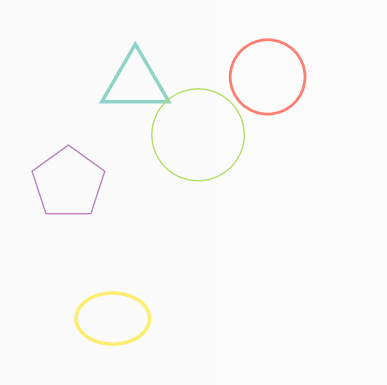[{"shape": "triangle", "thickness": 2.5, "radius": 0.5, "center": [0.349, 0.786]}, {"shape": "circle", "thickness": 2, "radius": 0.48, "center": [0.691, 0.8]}, {"shape": "circle", "thickness": 1, "radius": 0.6, "center": [0.511, 0.65]}, {"shape": "pentagon", "thickness": 1, "radius": 0.49, "center": [0.177, 0.525]}, {"shape": "oval", "thickness": 2.5, "radius": 0.47, "center": [0.291, 0.173]}]